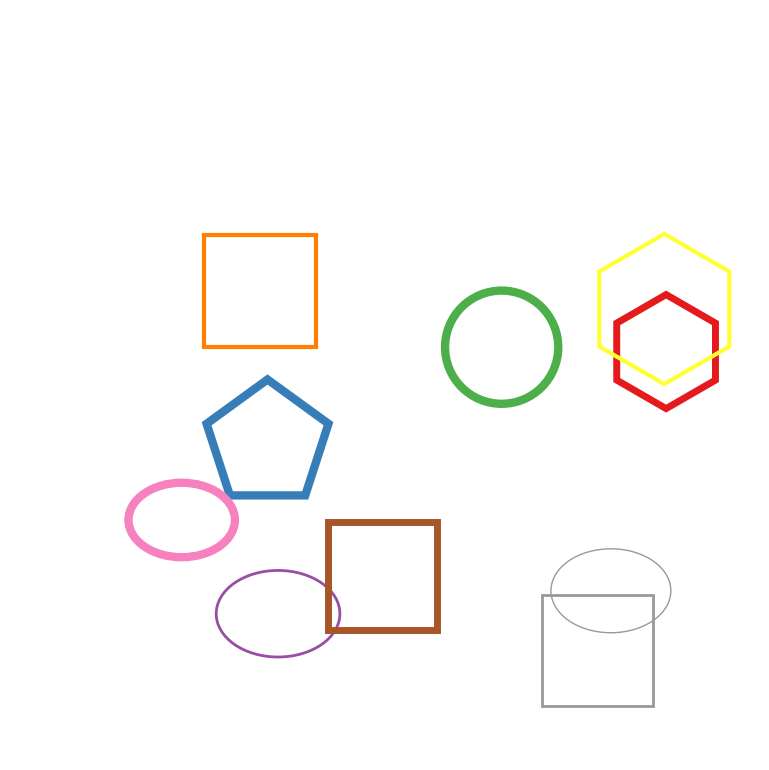[{"shape": "hexagon", "thickness": 2.5, "radius": 0.37, "center": [0.865, 0.543]}, {"shape": "pentagon", "thickness": 3, "radius": 0.42, "center": [0.347, 0.424]}, {"shape": "circle", "thickness": 3, "radius": 0.37, "center": [0.652, 0.549]}, {"shape": "oval", "thickness": 1, "radius": 0.4, "center": [0.361, 0.203]}, {"shape": "square", "thickness": 1.5, "radius": 0.36, "center": [0.337, 0.622]}, {"shape": "hexagon", "thickness": 1.5, "radius": 0.49, "center": [0.863, 0.599]}, {"shape": "square", "thickness": 2.5, "radius": 0.35, "center": [0.497, 0.252]}, {"shape": "oval", "thickness": 3, "radius": 0.35, "center": [0.236, 0.325]}, {"shape": "oval", "thickness": 0.5, "radius": 0.39, "center": [0.793, 0.233]}, {"shape": "square", "thickness": 1, "radius": 0.36, "center": [0.776, 0.155]}]